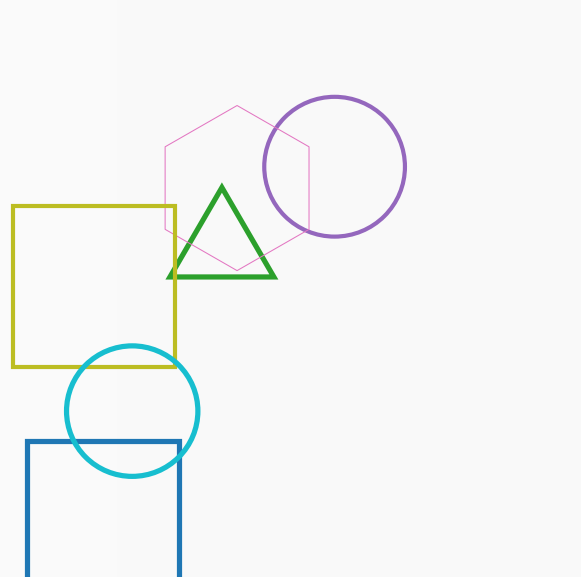[{"shape": "square", "thickness": 2.5, "radius": 0.65, "center": [0.177, 0.104]}, {"shape": "triangle", "thickness": 2.5, "radius": 0.52, "center": [0.382, 0.571]}, {"shape": "circle", "thickness": 2, "radius": 0.61, "center": [0.576, 0.71]}, {"shape": "hexagon", "thickness": 0.5, "radius": 0.71, "center": [0.408, 0.673]}, {"shape": "square", "thickness": 2, "radius": 0.7, "center": [0.161, 0.502]}, {"shape": "circle", "thickness": 2.5, "radius": 0.56, "center": [0.227, 0.287]}]